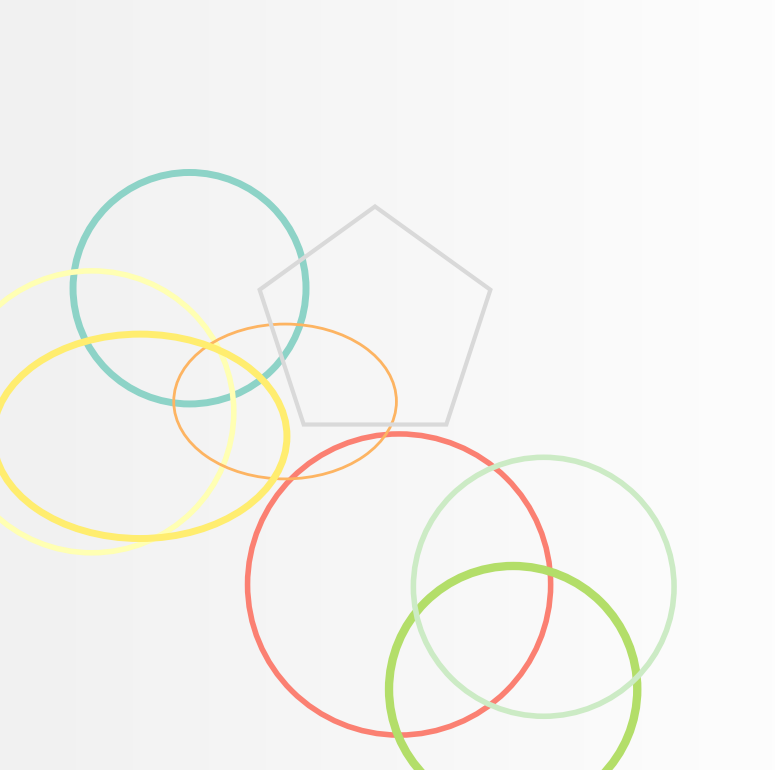[{"shape": "circle", "thickness": 2.5, "radius": 0.75, "center": [0.245, 0.626]}, {"shape": "circle", "thickness": 2, "radius": 0.92, "center": [0.119, 0.465]}, {"shape": "circle", "thickness": 2, "radius": 0.98, "center": [0.515, 0.241]}, {"shape": "oval", "thickness": 1, "radius": 0.72, "center": [0.368, 0.479]}, {"shape": "circle", "thickness": 3, "radius": 0.8, "center": [0.662, 0.105]}, {"shape": "pentagon", "thickness": 1.5, "radius": 0.78, "center": [0.484, 0.575]}, {"shape": "circle", "thickness": 2, "radius": 0.84, "center": [0.702, 0.238]}, {"shape": "oval", "thickness": 2.5, "radius": 0.95, "center": [0.181, 0.433]}]